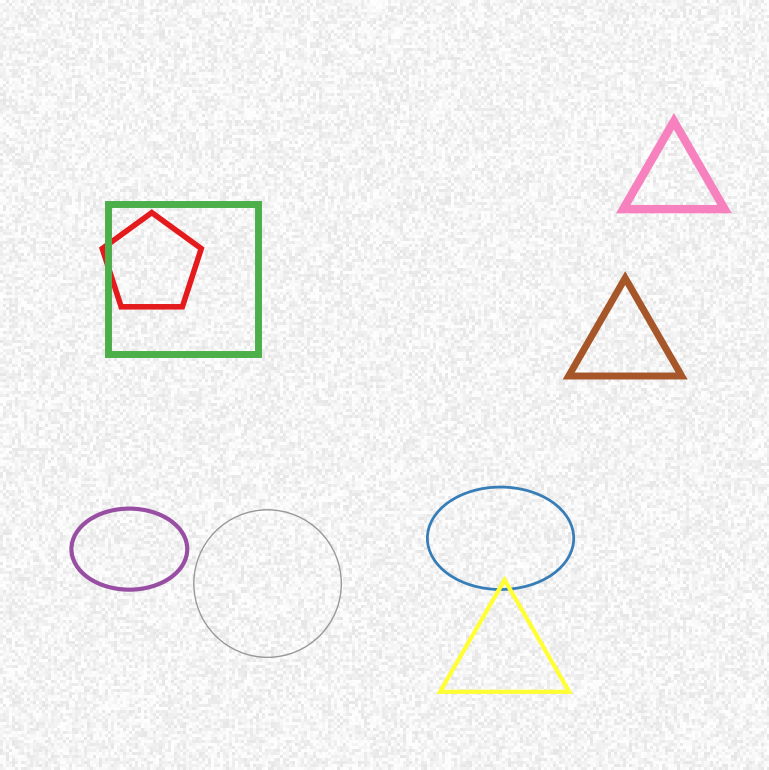[{"shape": "pentagon", "thickness": 2, "radius": 0.34, "center": [0.197, 0.656]}, {"shape": "oval", "thickness": 1, "radius": 0.48, "center": [0.65, 0.301]}, {"shape": "square", "thickness": 2.5, "radius": 0.49, "center": [0.237, 0.638]}, {"shape": "oval", "thickness": 1.5, "radius": 0.38, "center": [0.168, 0.287]}, {"shape": "triangle", "thickness": 1.5, "radius": 0.48, "center": [0.655, 0.15]}, {"shape": "triangle", "thickness": 2.5, "radius": 0.42, "center": [0.812, 0.554]}, {"shape": "triangle", "thickness": 3, "radius": 0.38, "center": [0.875, 0.766]}, {"shape": "circle", "thickness": 0.5, "radius": 0.48, "center": [0.347, 0.242]}]